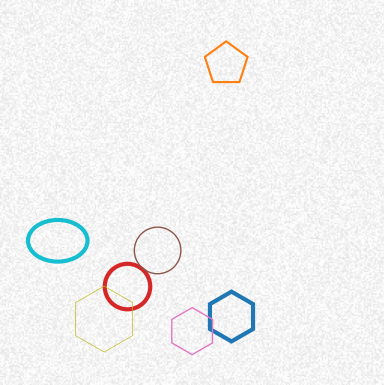[{"shape": "hexagon", "thickness": 3, "radius": 0.32, "center": [0.601, 0.178]}, {"shape": "pentagon", "thickness": 1.5, "radius": 0.29, "center": [0.588, 0.834]}, {"shape": "circle", "thickness": 3, "radius": 0.3, "center": [0.331, 0.256]}, {"shape": "circle", "thickness": 1, "radius": 0.3, "center": [0.409, 0.349]}, {"shape": "hexagon", "thickness": 1, "radius": 0.31, "center": [0.499, 0.14]}, {"shape": "hexagon", "thickness": 0.5, "radius": 0.43, "center": [0.27, 0.171]}, {"shape": "oval", "thickness": 3, "radius": 0.39, "center": [0.15, 0.375]}]